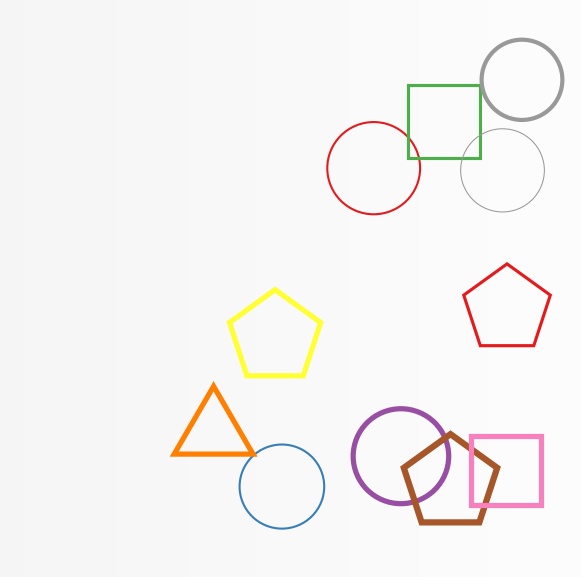[{"shape": "pentagon", "thickness": 1.5, "radius": 0.39, "center": [0.872, 0.464]}, {"shape": "circle", "thickness": 1, "radius": 0.4, "center": [0.643, 0.708]}, {"shape": "circle", "thickness": 1, "radius": 0.36, "center": [0.485, 0.157]}, {"shape": "square", "thickness": 1.5, "radius": 0.31, "center": [0.764, 0.789]}, {"shape": "circle", "thickness": 2.5, "radius": 0.41, "center": [0.69, 0.209]}, {"shape": "triangle", "thickness": 2.5, "radius": 0.39, "center": [0.367, 0.252]}, {"shape": "pentagon", "thickness": 2.5, "radius": 0.41, "center": [0.473, 0.415]}, {"shape": "pentagon", "thickness": 3, "radius": 0.42, "center": [0.775, 0.163]}, {"shape": "square", "thickness": 2.5, "radius": 0.3, "center": [0.871, 0.184]}, {"shape": "circle", "thickness": 0.5, "radius": 0.36, "center": [0.865, 0.704]}, {"shape": "circle", "thickness": 2, "radius": 0.35, "center": [0.898, 0.861]}]